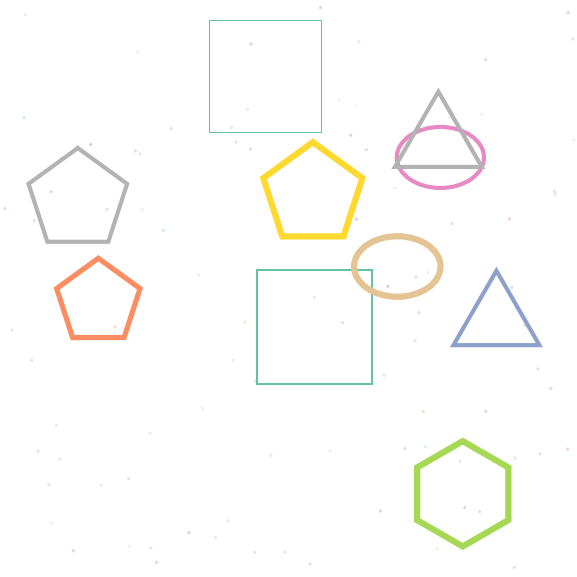[{"shape": "square", "thickness": 1, "radius": 0.5, "center": [0.545, 0.432]}, {"shape": "square", "thickness": 0.5, "radius": 0.48, "center": [0.459, 0.867]}, {"shape": "pentagon", "thickness": 2.5, "radius": 0.38, "center": [0.17, 0.476]}, {"shape": "triangle", "thickness": 2, "radius": 0.43, "center": [0.86, 0.444]}, {"shape": "oval", "thickness": 2, "radius": 0.38, "center": [0.763, 0.726]}, {"shape": "hexagon", "thickness": 3, "radius": 0.46, "center": [0.801, 0.144]}, {"shape": "pentagon", "thickness": 3, "radius": 0.45, "center": [0.542, 0.663]}, {"shape": "oval", "thickness": 3, "radius": 0.37, "center": [0.688, 0.538]}, {"shape": "pentagon", "thickness": 2, "radius": 0.45, "center": [0.135, 0.653]}, {"shape": "triangle", "thickness": 2, "radius": 0.43, "center": [0.759, 0.754]}]